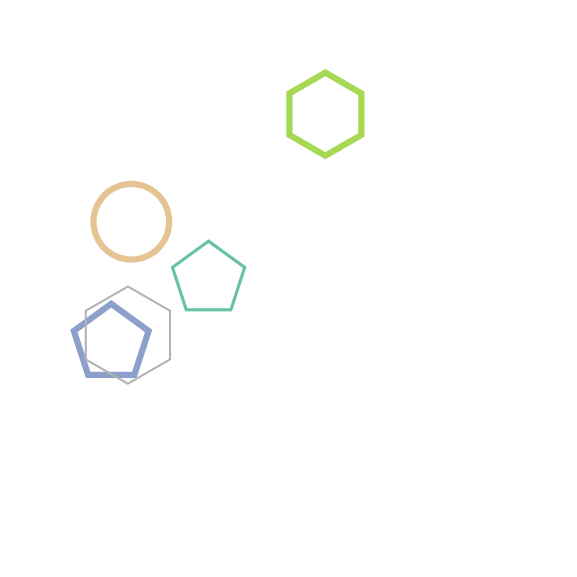[{"shape": "pentagon", "thickness": 1.5, "radius": 0.33, "center": [0.361, 0.516]}, {"shape": "pentagon", "thickness": 3, "radius": 0.34, "center": [0.193, 0.405]}, {"shape": "hexagon", "thickness": 3, "radius": 0.36, "center": [0.563, 0.801]}, {"shape": "circle", "thickness": 3, "radius": 0.33, "center": [0.227, 0.615]}, {"shape": "hexagon", "thickness": 1, "radius": 0.42, "center": [0.221, 0.419]}]